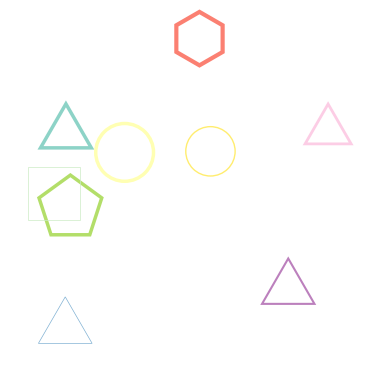[{"shape": "triangle", "thickness": 2.5, "radius": 0.38, "center": [0.171, 0.654]}, {"shape": "circle", "thickness": 2.5, "radius": 0.38, "center": [0.324, 0.604]}, {"shape": "hexagon", "thickness": 3, "radius": 0.35, "center": [0.518, 0.9]}, {"shape": "triangle", "thickness": 0.5, "radius": 0.4, "center": [0.169, 0.148]}, {"shape": "pentagon", "thickness": 2.5, "radius": 0.43, "center": [0.183, 0.46]}, {"shape": "triangle", "thickness": 2, "radius": 0.35, "center": [0.852, 0.661]}, {"shape": "triangle", "thickness": 1.5, "radius": 0.39, "center": [0.749, 0.25]}, {"shape": "square", "thickness": 0.5, "radius": 0.34, "center": [0.14, 0.497]}, {"shape": "circle", "thickness": 1, "radius": 0.32, "center": [0.547, 0.607]}]